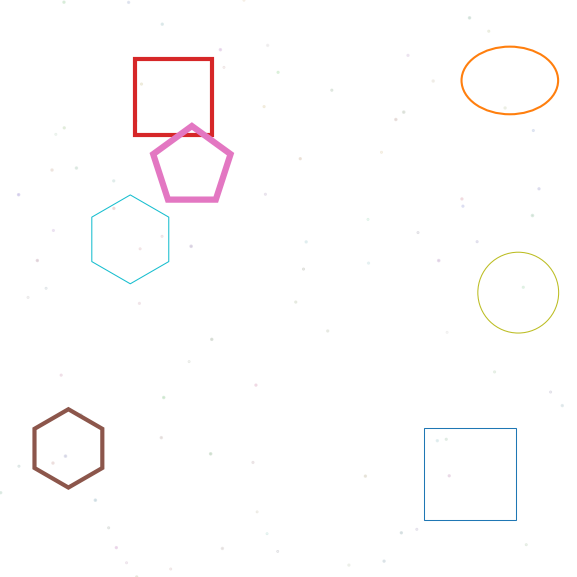[{"shape": "square", "thickness": 0.5, "radius": 0.4, "center": [0.813, 0.179]}, {"shape": "oval", "thickness": 1, "radius": 0.42, "center": [0.883, 0.86]}, {"shape": "square", "thickness": 2, "radius": 0.33, "center": [0.3, 0.831]}, {"shape": "hexagon", "thickness": 2, "radius": 0.34, "center": [0.118, 0.223]}, {"shape": "pentagon", "thickness": 3, "radius": 0.35, "center": [0.332, 0.71]}, {"shape": "circle", "thickness": 0.5, "radius": 0.35, "center": [0.897, 0.492]}, {"shape": "hexagon", "thickness": 0.5, "radius": 0.38, "center": [0.226, 0.585]}]